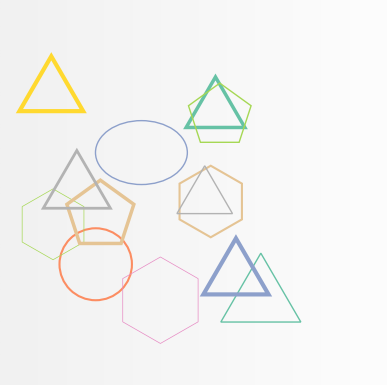[{"shape": "triangle", "thickness": 1, "radius": 0.6, "center": [0.673, 0.223]}, {"shape": "triangle", "thickness": 2.5, "radius": 0.44, "center": [0.556, 0.713]}, {"shape": "circle", "thickness": 1.5, "radius": 0.47, "center": [0.247, 0.314]}, {"shape": "triangle", "thickness": 3, "radius": 0.49, "center": [0.609, 0.284]}, {"shape": "oval", "thickness": 1, "radius": 0.59, "center": [0.365, 0.604]}, {"shape": "hexagon", "thickness": 0.5, "radius": 0.56, "center": [0.414, 0.22]}, {"shape": "pentagon", "thickness": 1, "radius": 0.42, "center": [0.567, 0.699]}, {"shape": "hexagon", "thickness": 0.5, "radius": 0.46, "center": [0.137, 0.417]}, {"shape": "triangle", "thickness": 3, "radius": 0.47, "center": [0.132, 0.759]}, {"shape": "pentagon", "thickness": 2.5, "radius": 0.45, "center": [0.259, 0.441]}, {"shape": "hexagon", "thickness": 1.5, "radius": 0.46, "center": [0.544, 0.477]}, {"shape": "triangle", "thickness": 1, "radius": 0.41, "center": [0.528, 0.487]}, {"shape": "triangle", "thickness": 2, "radius": 0.5, "center": [0.198, 0.509]}]